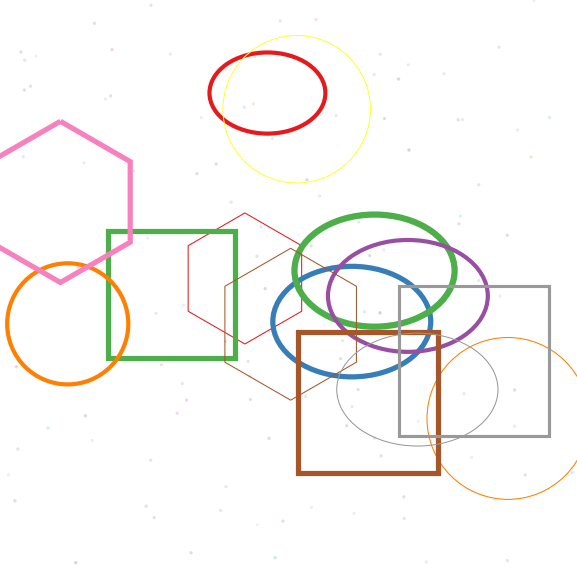[{"shape": "hexagon", "thickness": 0.5, "radius": 0.57, "center": [0.424, 0.517]}, {"shape": "oval", "thickness": 2, "radius": 0.5, "center": [0.463, 0.838]}, {"shape": "oval", "thickness": 2.5, "radius": 0.68, "center": [0.609, 0.442]}, {"shape": "oval", "thickness": 3, "radius": 0.69, "center": [0.649, 0.531]}, {"shape": "square", "thickness": 2.5, "radius": 0.55, "center": [0.297, 0.489]}, {"shape": "oval", "thickness": 2, "radius": 0.69, "center": [0.706, 0.487]}, {"shape": "circle", "thickness": 0.5, "radius": 0.7, "center": [0.88, 0.275]}, {"shape": "circle", "thickness": 2, "radius": 0.52, "center": [0.117, 0.438]}, {"shape": "circle", "thickness": 0.5, "radius": 0.64, "center": [0.514, 0.81]}, {"shape": "hexagon", "thickness": 0.5, "radius": 0.66, "center": [0.503, 0.438]}, {"shape": "square", "thickness": 2.5, "radius": 0.61, "center": [0.637, 0.302]}, {"shape": "hexagon", "thickness": 2.5, "radius": 0.7, "center": [0.105, 0.65]}, {"shape": "square", "thickness": 1.5, "radius": 0.65, "center": [0.82, 0.374]}, {"shape": "oval", "thickness": 0.5, "radius": 0.7, "center": [0.723, 0.325]}]